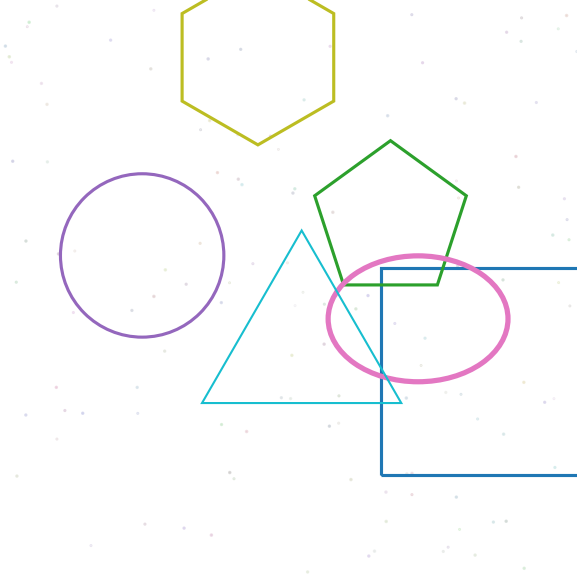[{"shape": "square", "thickness": 1.5, "radius": 0.9, "center": [0.84, 0.356]}, {"shape": "pentagon", "thickness": 1.5, "radius": 0.69, "center": [0.676, 0.617]}, {"shape": "circle", "thickness": 1.5, "radius": 0.71, "center": [0.246, 0.557]}, {"shape": "oval", "thickness": 2.5, "radius": 0.78, "center": [0.724, 0.447]}, {"shape": "hexagon", "thickness": 1.5, "radius": 0.76, "center": [0.447, 0.9]}, {"shape": "triangle", "thickness": 1, "radius": 1.0, "center": [0.522, 0.401]}]